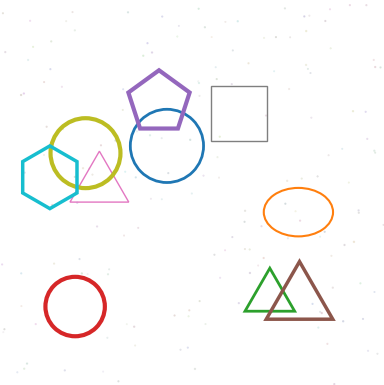[{"shape": "circle", "thickness": 2, "radius": 0.48, "center": [0.434, 0.621]}, {"shape": "oval", "thickness": 1.5, "radius": 0.45, "center": [0.775, 0.449]}, {"shape": "triangle", "thickness": 2, "radius": 0.37, "center": [0.701, 0.229]}, {"shape": "circle", "thickness": 3, "radius": 0.39, "center": [0.195, 0.204]}, {"shape": "pentagon", "thickness": 3, "radius": 0.42, "center": [0.413, 0.734]}, {"shape": "triangle", "thickness": 2.5, "radius": 0.5, "center": [0.778, 0.221]}, {"shape": "triangle", "thickness": 1, "radius": 0.44, "center": [0.258, 0.519]}, {"shape": "square", "thickness": 1, "radius": 0.36, "center": [0.621, 0.705]}, {"shape": "circle", "thickness": 3, "radius": 0.45, "center": [0.222, 0.602]}, {"shape": "hexagon", "thickness": 2.5, "radius": 0.41, "center": [0.129, 0.54]}]